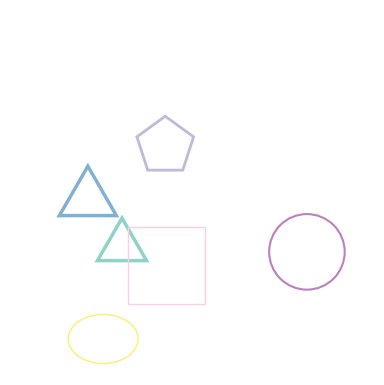[{"shape": "triangle", "thickness": 2.5, "radius": 0.37, "center": [0.317, 0.36]}, {"shape": "pentagon", "thickness": 2, "radius": 0.39, "center": [0.429, 0.621]}, {"shape": "triangle", "thickness": 2.5, "radius": 0.43, "center": [0.228, 0.483]}, {"shape": "square", "thickness": 1, "radius": 0.5, "center": [0.433, 0.31]}, {"shape": "circle", "thickness": 1.5, "radius": 0.49, "center": [0.797, 0.346]}, {"shape": "oval", "thickness": 1, "radius": 0.45, "center": [0.268, 0.12]}]